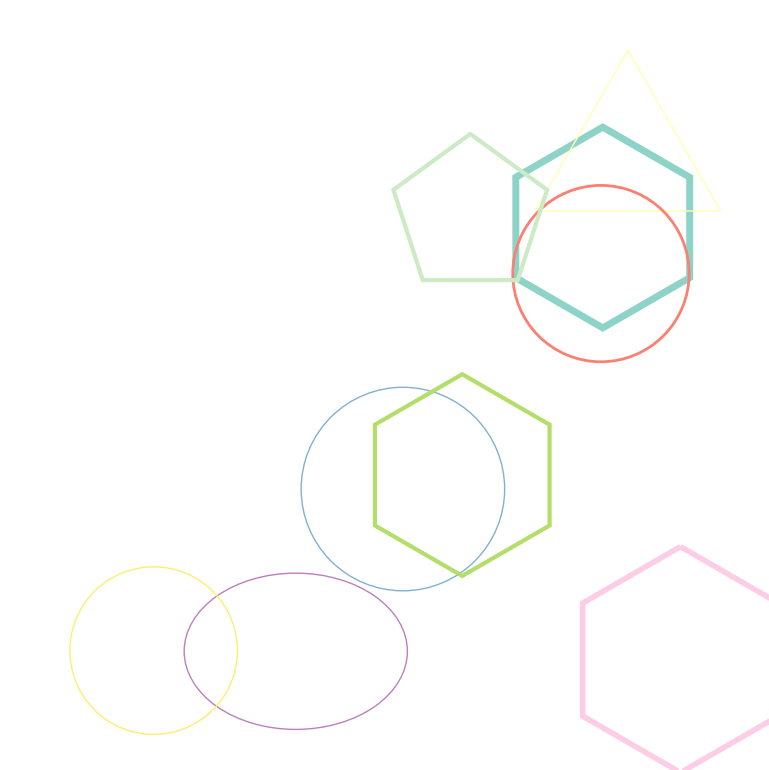[{"shape": "hexagon", "thickness": 2.5, "radius": 0.65, "center": [0.783, 0.705]}, {"shape": "triangle", "thickness": 0.5, "radius": 0.7, "center": [0.815, 0.796]}, {"shape": "circle", "thickness": 1, "radius": 0.57, "center": [0.78, 0.645]}, {"shape": "circle", "thickness": 0.5, "radius": 0.66, "center": [0.523, 0.365]}, {"shape": "hexagon", "thickness": 1.5, "radius": 0.65, "center": [0.6, 0.383]}, {"shape": "hexagon", "thickness": 2, "radius": 0.73, "center": [0.884, 0.143]}, {"shape": "oval", "thickness": 0.5, "radius": 0.72, "center": [0.384, 0.154]}, {"shape": "pentagon", "thickness": 1.5, "radius": 0.52, "center": [0.611, 0.721]}, {"shape": "circle", "thickness": 0.5, "radius": 0.54, "center": [0.2, 0.155]}]